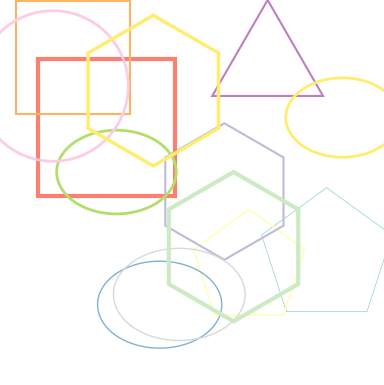[{"shape": "pentagon", "thickness": 0.5, "radius": 0.89, "center": [0.849, 0.335]}, {"shape": "pentagon", "thickness": 1, "radius": 0.76, "center": [0.647, 0.305]}, {"shape": "hexagon", "thickness": 1.5, "radius": 0.89, "center": [0.583, 0.502]}, {"shape": "square", "thickness": 3, "radius": 0.89, "center": [0.277, 0.668]}, {"shape": "oval", "thickness": 1, "radius": 0.81, "center": [0.415, 0.209]}, {"shape": "square", "thickness": 1.5, "radius": 0.74, "center": [0.189, 0.851]}, {"shape": "oval", "thickness": 2, "radius": 0.78, "center": [0.302, 0.553]}, {"shape": "circle", "thickness": 2, "radius": 0.98, "center": [0.138, 0.777]}, {"shape": "oval", "thickness": 1, "radius": 0.85, "center": [0.466, 0.235]}, {"shape": "triangle", "thickness": 1.5, "radius": 0.83, "center": [0.695, 0.834]}, {"shape": "hexagon", "thickness": 3, "radius": 0.97, "center": [0.607, 0.359]}, {"shape": "hexagon", "thickness": 2.5, "radius": 0.98, "center": [0.398, 0.765]}, {"shape": "oval", "thickness": 2, "radius": 0.74, "center": [0.89, 0.695]}]